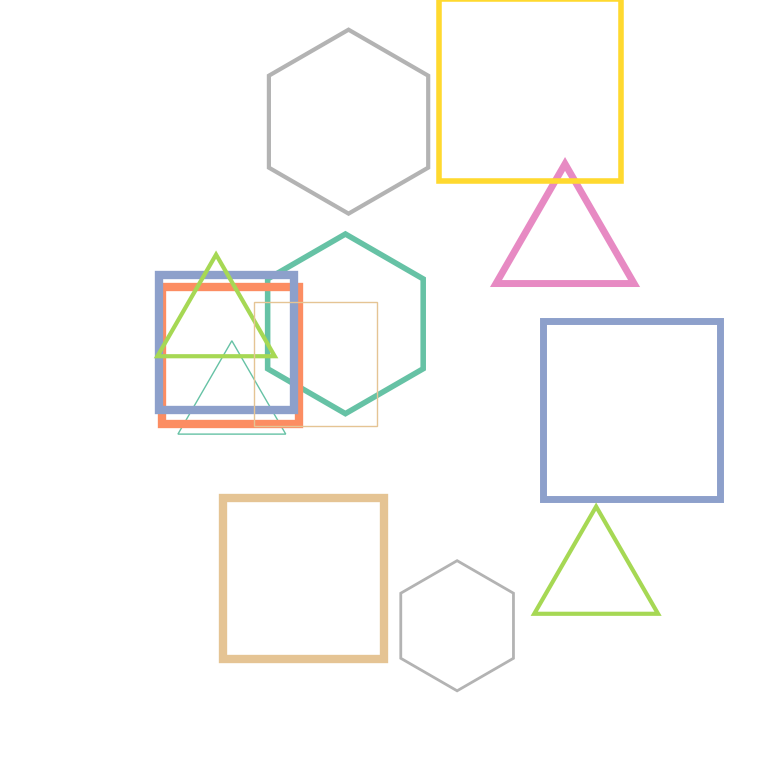[{"shape": "hexagon", "thickness": 2, "radius": 0.58, "center": [0.449, 0.579]}, {"shape": "triangle", "thickness": 0.5, "radius": 0.4, "center": [0.301, 0.477]}, {"shape": "square", "thickness": 3, "radius": 0.44, "center": [0.299, 0.539]}, {"shape": "square", "thickness": 3, "radius": 0.44, "center": [0.295, 0.555]}, {"shape": "square", "thickness": 2.5, "radius": 0.58, "center": [0.82, 0.468]}, {"shape": "triangle", "thickness": 2.5, "radius": 0.52, "center": [0.734, 0.684]}, {"shape": "triangle", "thickness": 1.5, "radius": 0.44, "center": [0.281, 0.581]}, {"shape": "triangle", "thickness": 1.5, "radius": 0.46, "center": [0.774, 0.249]}, {"shape": "square", "thickness": 2, "radius": 0.59, "center": [0.689, 0.883]}, {"shape": "square", "thickness": 0.5, "radius": 0.4, "center": [0.41, 0.527]}, {"shape": "square", "thickness": 3, "radius": 0.52, "center": [0.394, 0.248]}, {"shape": "hexagon", "thickness": 1, "radius": 0.42, "center": [0.594, 0.187]}, {"shape": "hexagon", "thickness": 1.5, "radius": 0.6, "center": [0.453, 0.842]}]